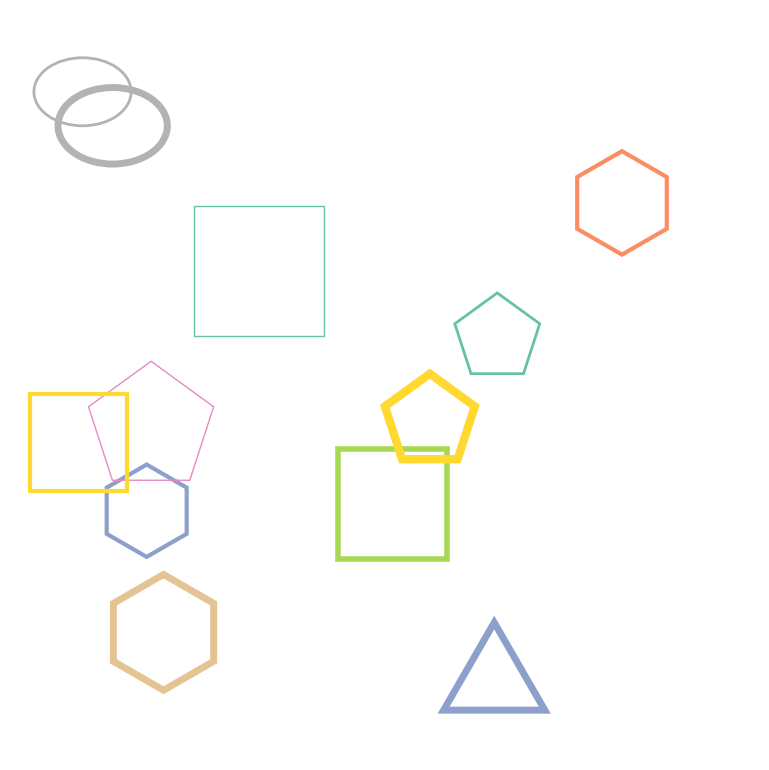[{"shape": "square", "thickness": 0.5, "radius": 0.42, "center": [0.337, 0.648]}, {"shape": "pentagon", "thickness": 1, "radius": 0.29, "center": [0.646, 0.562]}, {"shape": "hexagon", "thickness": 1.5, "radius": 0.34, "center": [0.808, 0.736]}, {"shape": "hexagon", "thickness": 1.5, "radius": 0.3, "center": [0.19, 0.337]}, {"shape": "triangle", "thickness": 2.5, "radius": 0.38, "center": [0.642, 0.116]}, {"shape": "pentagon", "thickness": 0.5, "radius": 0.43, "center": [0.196, 0.445]}, {"shape": "square", "thickness": 2, "radius": 0.36, "center": [0.51, 0.345]}, {"shape": "square", "thickness": 1.5, "radius": 0.32, "center": [0.102, 0.425]}, {"shape": "pentagon", "thickness": 3, "radius": 0.31, "center": [0.558, 0.453]}, {"shape": "hexagon", "thickness": 2.5, "radius": 0.38, "center": [0.212, 0.179]}, {"shape": "oval", "thickness": 2.5, "radius": 0.35, "center": [0.146, 0.837]}, {"shape": "oval", "thickness": 1, "radius": 0.32, "center": [0.107, 0.881]}]